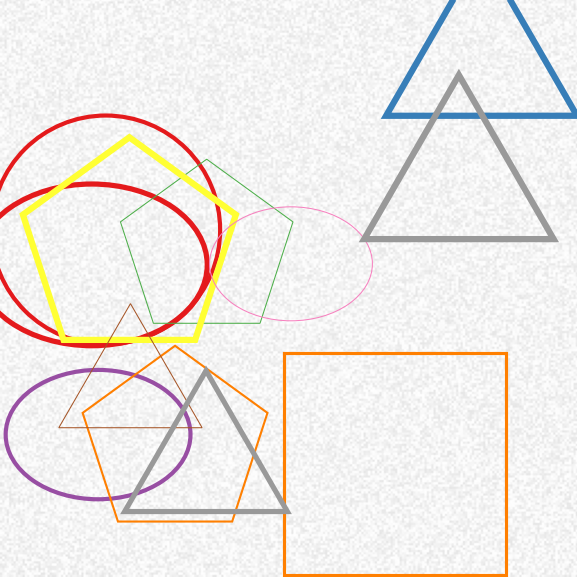[{"shape": "circle", "thickness": 2, "radius": 0.99, "center": [0.183, 0.601]}, {"shape": "oval", "thickness": 2.5, "radius": 1.0, "center": [0.159, 0.54]}, {"shape": "triangle", "thickness": 3, "radius": 0.95, "center": [0.834, 0.894]}, {"shape": "pentagon", "thickness": 0.5, "radius": 0.79, "center": [0.358, 0.566]}, {"shape": "oval", "thickness": 2, "radius": 0.8, "center": [0.17, 0.247]}, {"shape": "square", "thickness": 1.5, "radius": 0.96, "center": [0.684, 0.196]}, {"shape": "pentagon", "thickness": 1, "radius": 0.84, "center": [0.303, 0.232]}, {"shape": "pentagon", "thickness": 3, "radius": 0.97, "center": [0.224, 0.567]}, {"shape": "triangle", "thickness": 0.5, "radius": 0.72, "center": [0.226, 0.33]}, {"shape": "oval", "thickness": 0.5, "radius": 0.7, "center": [0.504, 0.542]}, {"shape": "triangle", "thickness": 3, "radius": 0.95, "center": [0.795, 0.68]}, {"shape": "triangle", "thickness": 2.5, "radius": 0.81, "center": [0.357, 0.195]}]